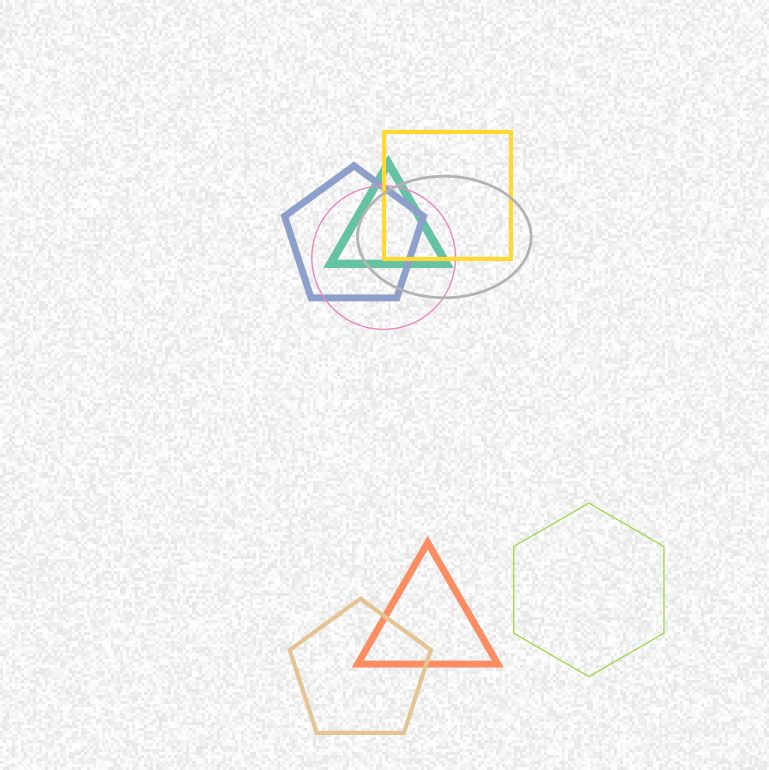[{"shape": "triangle", "thickness": 3, "radius": 0.44, "center": [0.504, 0.701]}, {"shape": "triangle", "thickness": 2.5, "radius": 0.53, "center": [0.556, 0.19]}, {"shape": "pentagon", "thickness": 2.5, "radius": 0.47, "center": [0.46, 0.69]}, {"shape": "circle", "thickness": 0.5, "radius": 0.47, "center": [0.498, 0.665]}, {"shape": "hexagon", "thickness": 0.5, "radius": 0.56, "center": [0.765, 0.234]}, {"shape": "square", "thickness": 1.5, "radius": 0.41, "center": [0.581, 0.746]}, {"shape": "pentagon", "thickness": 1.5, "radius": 0.48, "center": [0.468, 0.126]}, {"shape": "oval", "thickness": 1, "radius": 0.56, "center": [0.577, 0.692]}]